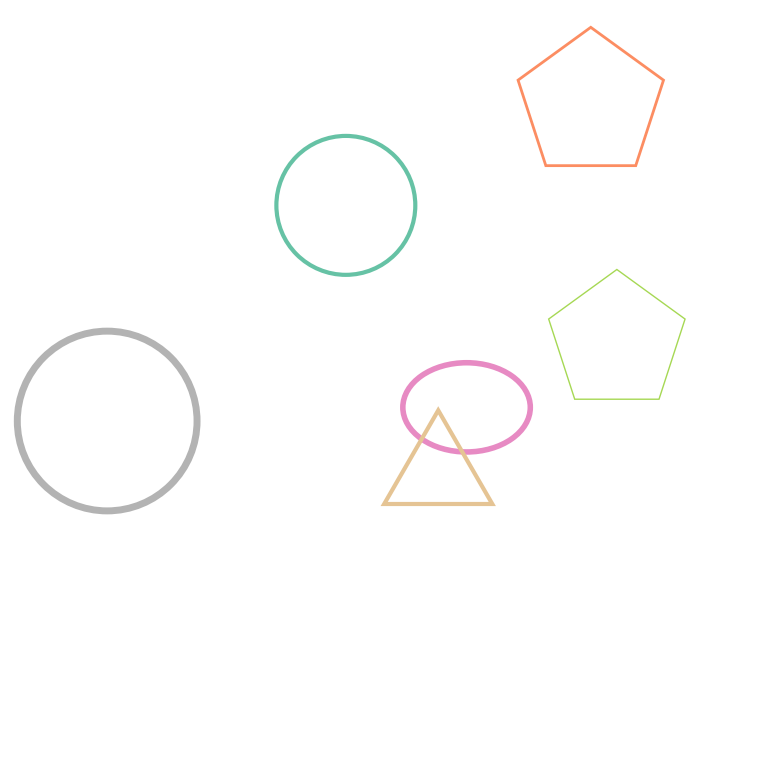[{"shape": "circle", "thickness": 1.5, "radius": 0.45, "center": [0.449, 0.733]}, {"shape": "pentagon", "thickness": 1, "radius": 0.5, "center": [0.767, 0.865]}, {"shape": "oval", "thickness": 2, "radius": 0.41, "center": [0.606, 0.471]}, {"shape": "pentagon", "thickness": 0.5, "radius": 0.47, "center": [0.801, 0.557]}, {"shape": "triangle", "thickness": 1.5, "radius": 0.41, "center": [0.569, 0.386]}, {"shape": "circle", "thickness": 2.5, "radius": 0.58, "center": [0.139, 0.453]}]